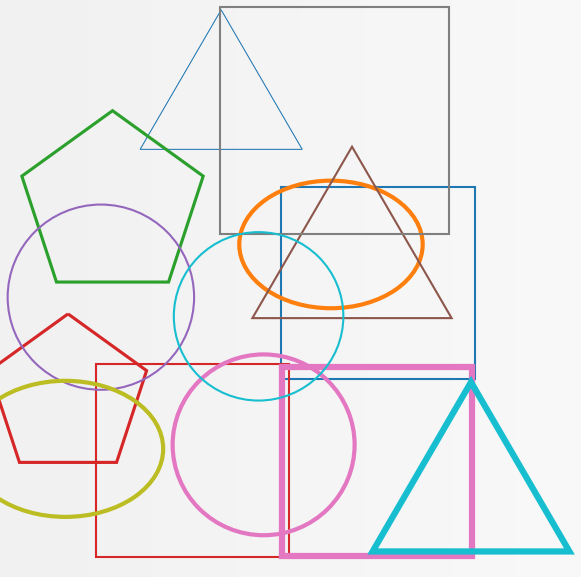[{"shape": "triangle", "thickness": 0.5, "radius": 0.81, "center": [0.381, 0.821]}, {"shape": "square", "thickness": 1, "radius": 0.83, "center": [0.65, 0.509]}, {"shape": "oval", "thickness": 2, "radius": 0.79, "center": [0.569, 0.576]}, {"shape": "pentagon", "thickness": 1.5, "radius": 0.82, "center": [0.194, 0.643]}, {"shape": "square", "thickness": 1, "radius": 0.83, "center": [0.331, 0.201]}, {"shape": "pentagon", "thickness": 1.5, "radius": 0.71, "center": [0.117, 0.313]}, {"shape": "circle", "thickness": 1, "radius": 0.8, "center": [0.174, 0.485]}, {"shape": "triangle", "thickness": 1, "radius": 0.99, "center": [0.606, 0.547]}, {"shape": "circle", "thickness": 2, "radius": 0.78, "center": [0.454, 0.229]}, {"shape": "square", "thickness": 3, "radius": 0.82, "center": [0.649, 0.199]}, {"shape": "square", "thickness": 1, "radius": 0.98, "center": [0.575, 0.79]}, {"shape": "oval", "thickness": 2, "radius": 0.84, "center": [0.112, 0.222]}, {"shape": "circle", "thickness": 1, "radius": 0.73, "center": [0.445, 0.451]}, {"shape": "triangle", "thickness": 3, "radius": 0.98, "center": [0.81, 0.142]}]